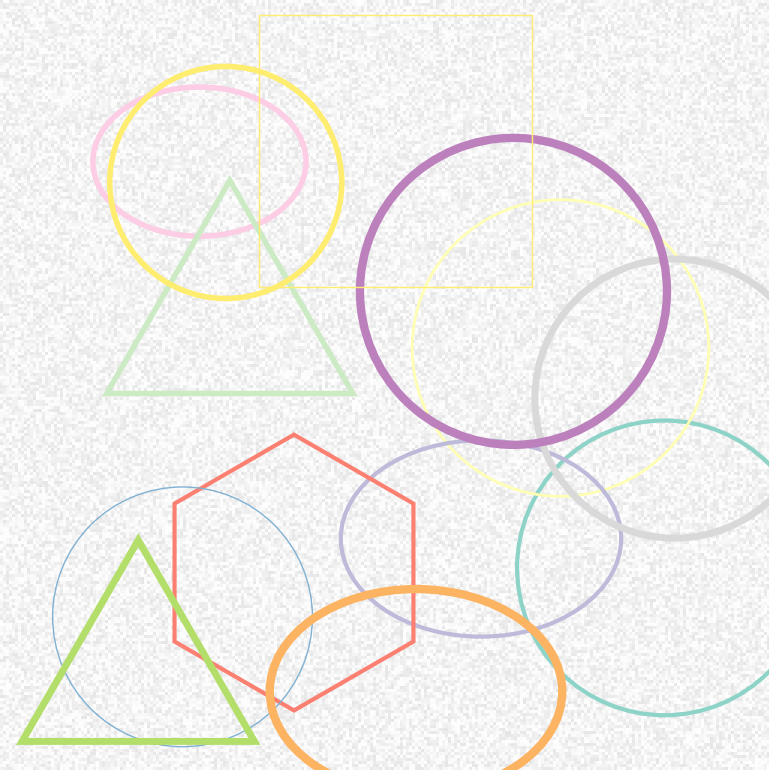[{"shape": "circle", "thickness": 1.5, "radius": 0.96, "center": [0.863, 0.262]}, {"shape": "circle", "thickness": 1, "radius": 0.96, "center": [0.728, 0.548]}, {"shape": "oval", "thickness": 1.5, "radius": 0.91, "center": [0.625, 0.301]}, {"shape": "hexagon", "thickness": 1.5, "radius": 0.9, "center": [0.382, 0.256]}, {"shape": "circle", "thickness": 0.5, "radius": 0.84, "center": [0.237, 0.199]}, {"shape": "oval", "thickness": 3, "radius": 0.95, "center": [0.54, 0.102]}, {"shape": "triangle", "thickness": 2.5, "radius": 0.87, "center": [0.18, 0.124]}, {"shape": "oval", "thickness": 2, "radius": 0.69, "center": [0.259, 0.79]}, {"shape": "circle", "thickness": 2.5, "radius": 0.91, "center": [0.876, 0.482]}, {"shape": "circle", "thickness": 3, "radius": 1.0, "center": [0.667, 0.622]}, {"shape": "triangle", "thickness": 2, "radius": 0.92, "center": [0.298, 0.581]}, {"shape": "circle", "thickness": 2, "radius": 0.75, "center": [0.293, 0.763]}, {"shape": "square", "thickness": 0.5, "radius": 0.88, "center": [0.514, 0.804]}]